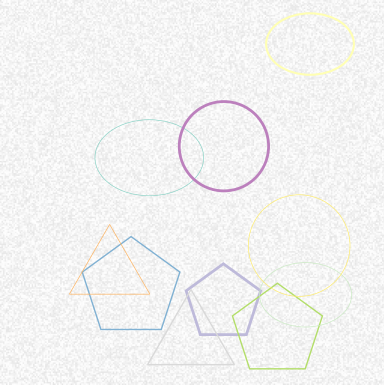[{"shape": "oval", "thickness": 0.5, "radius": 0.71, "center": [0.388, 0.59]}, {"shape": "oval", "thickness": 1.5, "radius": 0.57, "center": [0.805, 0.886]}, {"shape": "pentagon", "thickness": 2, "radius": 0.51, "center": [0.58, 0.213]}, {"shape": "pentagon", "thickness": 1, "radius": 0.67, "center": [0.34, 0.252]}, {"shape": "triangle", "thickness": 0.5, "radius": 0.6, "center": [0.285, 0.296]}, {"shape": "pentagon", "thickness": 1, "radius": 0.61, "center": [0.721, 0.141]}, {"shape": "triangle", "thickness": 1, "radius": 0.65, "center": [0.496, 0.118]}, {"shape": "circle", "thickness": 2, "radius": 0.58, "center": [0.582, 0.62]}, {"shape": "oval", "thickness": 0.5, "radius": 0.6, "center": [0.794, 0.234]}, {"shape": "circle", "thickness": 0.5, "radius": 0.66, "center": [0.777, 0.362]}]